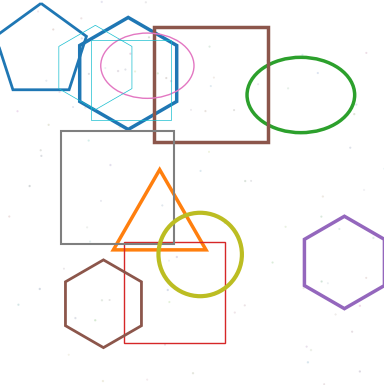[{"shape": "pentagon", "thickness": 2, "radius": 0.62, "center": [0.106, 0.867]}, {"shape": "hexagon", "thickness": 2.5, "radius": 0.73, "center": [0.333, 0.809]}, {"shape": "triangle", "thickness": 2.5, "radius": 0.69, "center": [0.415, 0.42]}, {"shape": "oval", "thickness": 2.5, "radius": 0.7, "center": [0.781, 0.753]}, {"shape": "square", "thickness": 1, "radius": 0.66, "center": [0.453, 0.24]}, {"shape": "hexagon", "thickness": 2.5, "radius": 0.6, "center": [0.895, 0.318]}, {"shape": "hexagon", "thickness": 2, "radius": 0.57, "center": [0.269, 0.211]}, {"shape": "square", "thickness": 2.5, "radius": 0.74, "center": [0.548, 0.78]}, {"shape": "oval", "thickness": 1, "radius": 0.61, "center": [0.383, 0.829]}, {"shape": "square", "thickness": 1.5, "radius": 0.73, "center": [0.305, 0.513]}, {"shape": "circle", "thickness": 3, "radius": 0.54, "center": [0.52, 0.339]}, {"shape": "square", "thickness": 0.5, "radius": 0.52, "center": [0.341, 0.793]}, {"shape": "hexagon", "thickness": 0.5, "radius": 0.55, "center": [0.248, 0.825]}]